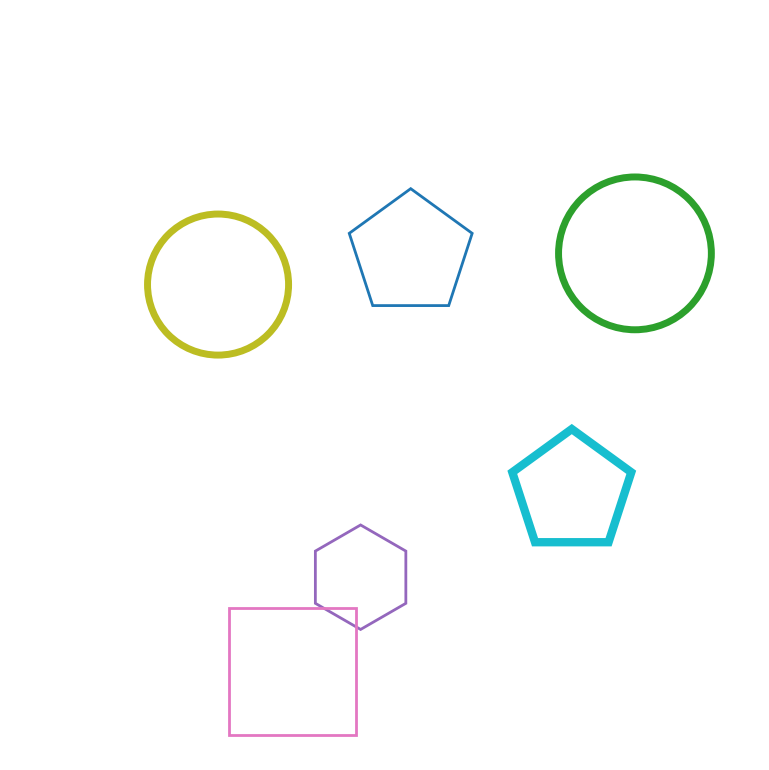[{"shape": "pentagon", "thickness": 1, "radius": 0.42, "center": [0.533, 0.671]}, {"shape": "circle", "thickness": 2.5, "radius": 0.5, "center": [0.825, 0.671]}, {"shape": "hexagon", "thickness": 1, "radius": 0.34, "center": [0.468, 0.25]}, {"shape": "square", "thickness": 1, "radius": 0.41, "center": [0.38, 0.128]}, {"shape": "circle", "thickness": 2.5, "radius": 0.46, "center": [0.283, 0.63]}, {"shape": "pentagon", "thickness": 3, "radius": 0.41, "center": [0.743, 0.362]}]